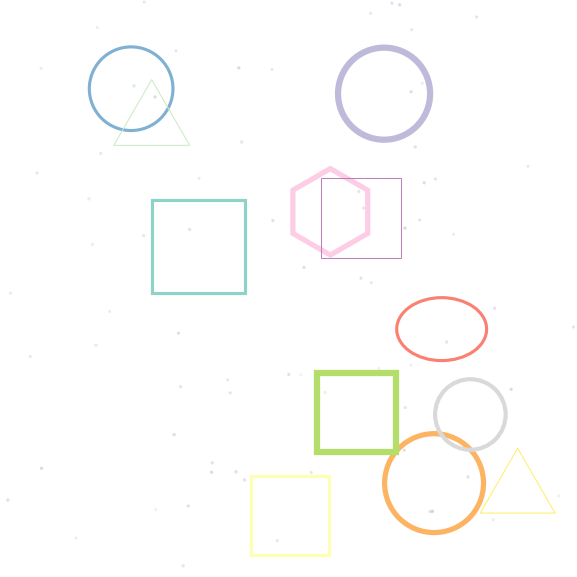[{"shape": "square", "thickness": 1.5, "radius": 0.4, "center": [0.344, 0.572]}, {"shape": "square", "thickness": 1.5, "radius": 0.34, "center": [0.502, 0.106]}, {"shape": "circle", "thickness": 3, "radius": 0.4, "center": [0.665, 0.837]}, {"shape": "oval", "thickness": 1.5, "radius": 0.39, "center": [0.765, 0.429]}, {"shape": "circle", "thickness": 1.5, "radius": 0.36, "center": [0.227, 0.846]}, {"shape": "circle", "thickness": 2.5, "radius": 0.43, "center": [0.752, 0.163]}, {"shape": "square", "thickness": 3, "radius": 0.34, "center": [0.617, 0.285]}, {"shape": "hexagon", "thickness": 2.5, "radius": 0.37, "center": [0.572, 0.632]}, {"shape": "circle", "thickness": 2, "radius": 0.31, "center": [0.815, 0.281]}, {"shape": "square", "thickness": 0.5, "radius": 0.35, "center": [0.626, 0.622]}, {"shape": "triangle", "thickness": 0.5, "radius": 0.38, "center": [0.263, 0.785]}, {"shape": "triangle", "thickness": 0.5, "radius": 0.37, "center": [0.896, 0.148]}]